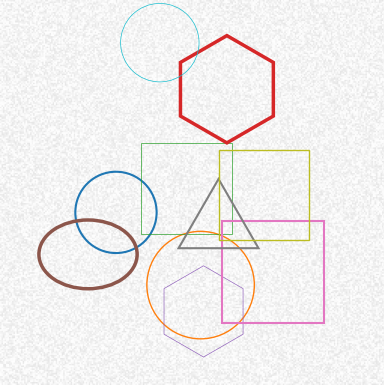[{"shape": "circle", "thickness": 1.5, "radius": 0.53, "center": [0.301, 0.448]}, {"shape": "circle", "thickness": 1, "radius": 0.7, "center": [0.521, 0.259]}, {"shape": "square", "thickness": 0.5, "radius": 0.59, "center": [0.484, 0.511]}, {"shape": "hexagon", "thickness": 2.5, "radius": 0.7, "center": [0.589, 0.768]}, {"shape": "hexagon", "thickness": 0.5, "radius": 0.59, "center": [0.529, 0.191]}, {"shape": "oval", "thickness": 2.5, "radius": 0.64, "center": [0.229, 0.339]}, {"shape": "square", "thickness": 1.5, "radius": 0.66, "center": [0.709, 0.294]}, {"shape": "triangle", "thickness": 1.5, "radius": 0.6, "center": [0.568, 0.415]}, {"shape": "square", "thickness": 1, "radius": 0.59, "center": [0.686, 0.494]}, {"shape": "circle", "thickness": 0.5, "radius": 0.51, "center": [0.415, 0.889]}]